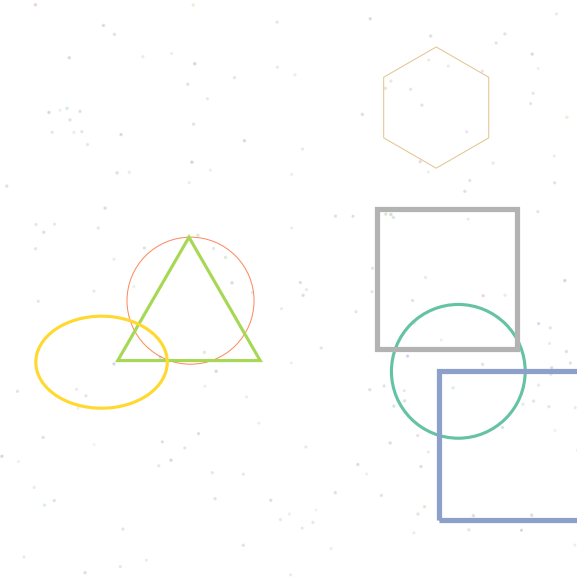[{"shape": "circle", "thickness": 1.5, "radius": 0.58, "center": [0.794, 0.356]}, {"shape": "circle", "thickness": 0.5, "radius": 0.55, "center": [0.33, 0.478]}, {"shape": "square", "thickness": 2.5, "radius": 0.64, "center": [0.889, 0.228]}, {"shape": "triangle", "thickness": 1.5, "radius": 0.71, "center": [0.327, 0.446]}, {"shape": "oval", "thickness": 1.5, "radius": 0.57, "center": [0.176, 0.372]}, {"shape": "hexagon", "thickness": 0.5, "radius": 0.52, "center": [0.755, 0.813]}, {"shape": "square", "thickness": 2.5, "radius": 0.61, "center": [0.775, 0.516]}]